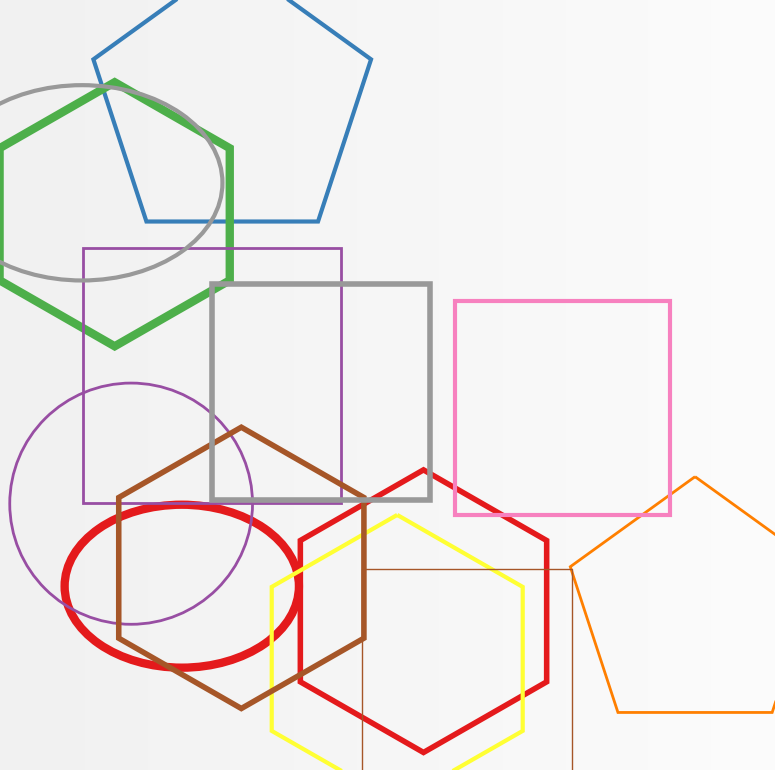[{"shape": "oval", "thickness": 3, "radius": 0.76, "center": [0.235, 0.239]}, {"shape": "hexagon", "thickness": 2, "radius": 0.92, "center": [0.546, 0.206]}, {"shape": "pentagon", "thickness": 1.5, "radius": 0.94, "center": [0.3, 0.865]}, {"shape": "hexagon", "thickness": 3, "radius": 0.86, "center": [0.148, 0.722]}, {"shape": "square", "thickness": 1, "radius": 0.83, "center": [0.273, 0.512]}, {"shape": "circle", "thickness": 1, "radius": 0.78, "center": [0.169, 0.346]}, {"shape": "pentagon", "thickness": 1, "radius": 0.85, "center": [0.897, 0.212]}, {"shape": "hexagon", "thickness": 1.5, "radius": 0.93, "center": [0.513, 0.144]}, {"shape": "hexagon", "thickness": 2, "radius": 0.91, "center": [0.311, 0.263]}, {"shape": "square", "thickness": 0.5, "radius": 0.68, "center": [0.603, 0.126]}, {"shape": "square", "thickness": 1.5, "radius": 0.69, "center": [0.725, 0.47]}, {"shape": "oval", "thickness": 1.5, "radius": 0.91, "center": [0.106, 0.763]}, {"shape": "square", "thickness": 2, "radius": 0.7, "center": [0.414, 0.491]}]